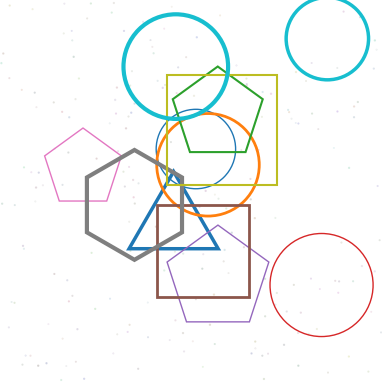[{"shape": "circle", "thickness": 1, "radius": 0.52, "center": [0.509, 0.613]}, {"shape": "triangle", "thickness": 2.5, "radius": 0.67, "center": [0.451, 0.421]}, {"shape": "circle", "thickness": 2, "radius": 0.67, "center": [0.54, 0.572]}, {"shape": "pentagon", "thickness": 1.5, "radius": 0.61, "center": [0.566, 0.704]}, {"shape": "circle", "thickness": 1, "radius": 0.67, "center": [0.835, 0.26]}, {"shape": "pentagon", "thickness": 1, "radius": 0.69, "center": [0.566, 0.276]}, {"shape": "square", "thickness": 2, "radius": 0.6, "center": [0.527, 0.348]}, {"shape": "pentagon", "thickness": 1, "radius": 0.52, "center": [0.216, 0.563]}, {"shape": "hexagon", "thickness": 3, "radius": 0.71, "center": [0.349, 0.468]}, {"shape": "square", "thickness": 1.5, "radius": 0.71, "center": [0.576, 0.663]}, {"shape": "circle", "thickness": 3, "radius": 0.68, "center": [0.457, 0.827]}, {"shape": "circle", "thickness": 2.5, "radius": 0.54, "center": [0.85, 0.9]}]